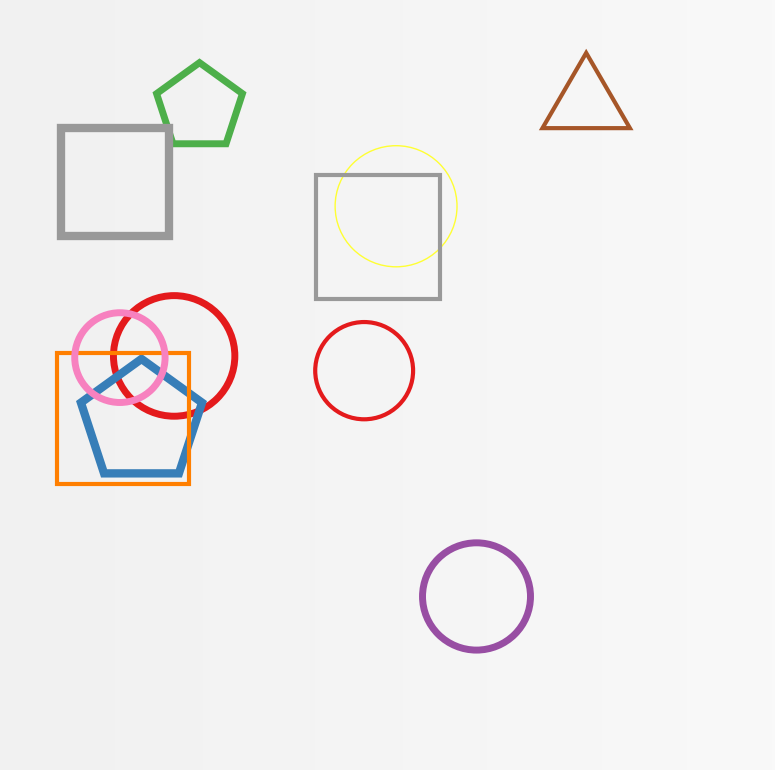[{"shape": "circle", "thickness": 1.5, "radius": 0.32, "center": [0.47, 0.519]}, {"shape": "circle", "thickness": 2.5, "radius": 0.39, "center": [0.225, 0.538]}, {"shape": "pentagon", "thickness": 3, "radius": 0.41, "center": [0.183, 0.452]}, {"shape": "pentagon", "thickness": 2.5, "radius": 0.29, "center": [0.257, 0.86]}, {"shape": "circle", "thickness": 2.5, "radius": 0.35, "center": [0.615, 0.225]}, {"shape": "square", "thickness": 1.5, "radius": 0.43, "center": [0.158, 0.456]}, {"shape": "circle", "thickness": 0.5, "radius": 0.39, "center": [0.511, 0.732]}, {"shape": "triangle", "thickness": 1.5, "radius": 0.33, "center": [0.756, 0.866]}, {"shape": "circle", "thickness": 2.5, "radius": 0.29, "center": [0.155, 0.536]}, {"shape": "square", "thickness": 3, "radius": 0.35, "center": [0.149, 0.764]}, {"shape": "square", "thickness": 1.5, "radius": 0.4, "center": [0.488, 0.692]}]